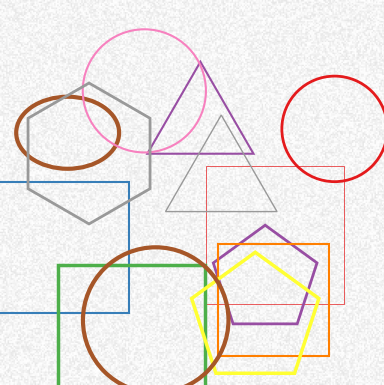[{"shape": "square", "thickness": 0.5, "radius": 0.89, "center": [0.715, 0.39]}, {"shape": "circle", "thickness": 2, "radius": 0.69, "center": [0.869, 0.665]}, {"shape": "square", "thickness": 1.5, "radius": 0.85, "center": [0.166, 0.356]}, {"shape": "square", "thickness": 2.5, "radius": 0.95, "center": [0.341, 0.122]}, {"shape": "pentagon", "thickness": 2, "radius": 0.71, "center": [0.689, 0.273]}, {"shape": "triangle", "thickness": 1.5, "radius": 0.8, "center": [0.521, 0.68]}, {"shape": "square", "thickness": 1.5, "radius": 0.72, "center": [0.711, 0.221]}, {"shape": "pentagon", "thickness": 2.5, "radius": 0.87, "center": [0.663, 0.171]}, {"shape": "oval", "thickness": 3, "radius": 0.67, "center": [0.176, 0.655]}, {"shape": "circle", "thickness": 3, "radius": 0.94, "center": [0.404, 0.169]}, {"shape": "circle", "thickness": 1.5, "radius": 0.8, "center": [0.375, 0.764]}, {"shape": "hexagon", "thickness": 2, "radius": 0.91, "center": [0.231, 0.601]}, {"shape": "triangle", "thickness": 1, "radius": 0.84, "center": [0.575, 0.534]}]